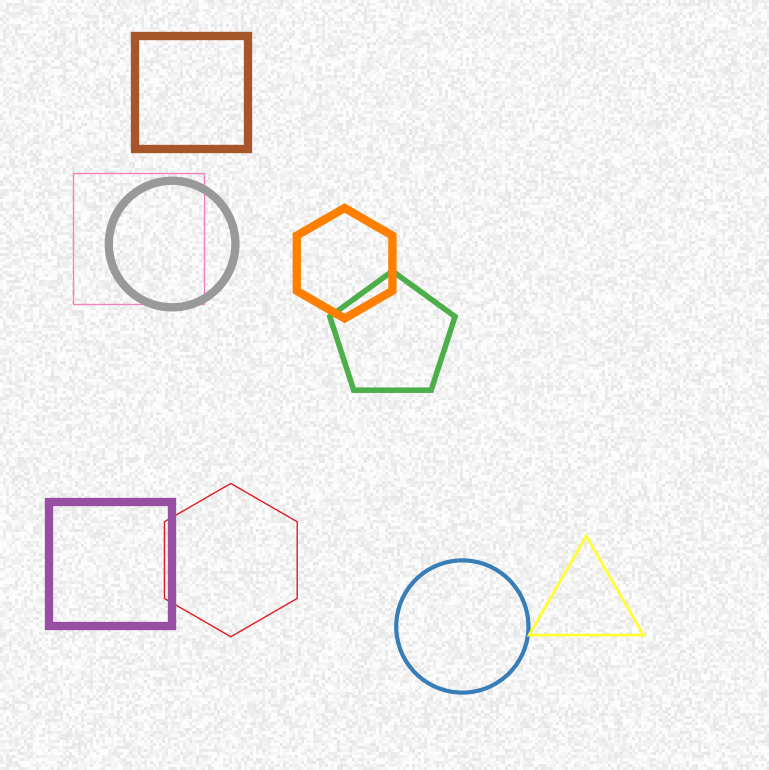[{"shape": "hexagon", "thickness": 0.5, "radius": 0.5, "center": [0.3, 0.273]}, {"shape": "circle", "thickness": 1.5, "radius": 0.43, "center": [0.6, 0.186]}, {"shape": "pentagon", "thickness": 2, "radius": 0.43, "center": [0.51, 0.562]}, {"shape": "square", "thickness": 3, "radius": 0.4, "center": [0.144, 0.268]}, {"shape": "hexagon", "thickness": 3, "radius": 0.36, "center": [0.448, 0.658]}, {"shape": "triangle", "thickness": 1, "radius": 0.43, "center": [0.761, 0.218]}, {"shape": "square", "thickness": 3, "radius": 0.37, "center": [0.249, 0.88]}, {"shape": "square", "thickness": 0.5, "radius": 0.43, "center": [0.18, 0.691]}, {"shape": "circle", "thickness": 3, "radius": 0.41, "center": [0.224, 0.683]}]